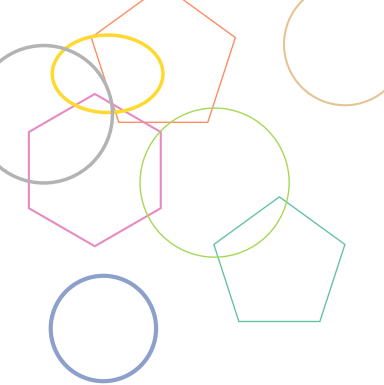[{"shape": "pentagon", "thickness": 1, "radius": 0.89, "center": [0.726, 0.31]}, {"shape": "pentagon", "thickness": 1, "radius": 0.98, "center": [0.424, 0.842]}, {"shape": "circle", "thickness": 3, "radius": 0.68, "center": [0.269, 0.147]}, {"shape": "hexagon", "thickness": 1.5, "radius": 0.99, "center": [0.246, 0.558]}, {"shape": "circle", "thickness": 1, "radius": 0.97, "center": [0.557, 0.526]}, {"shape": "oval", "thickness": 2.5, "radius": 0.72, "center": [0.28, 0.808]}, {"shape": "circle", "thickness": 1.5, "radius": 0.79, "center": [0.896, 0.885]}, {"shape": "circle", "thickness": 2.5, "radius": 0.89, "center": [0.114, 0.703]}]